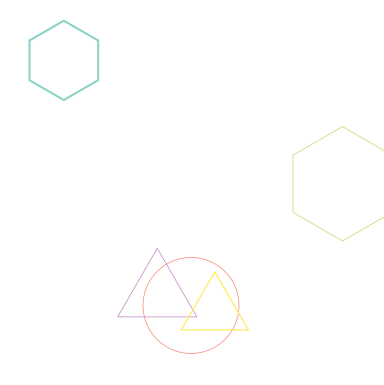[{"shape": "hexagon", "thickness": 1.5, "radius": 0.52, "center": [0.166, 0.843]}, {"shape": "circle", "thickness": 0.5, "radius": 0.62, "center": [0.496, 0.207]}, {"shape": "hexagon", "thickness": 0.5, "radius": 0.74, "center": [0.89, 0.523]}, {"shape": "triangle", "thickness": 0.5, "radius": 0.59, "center": [0.409, 0.236]}, {"shape": "triangle", "thickness": 1, "radius": 0.5, "center": [0.558, 0.193]}]